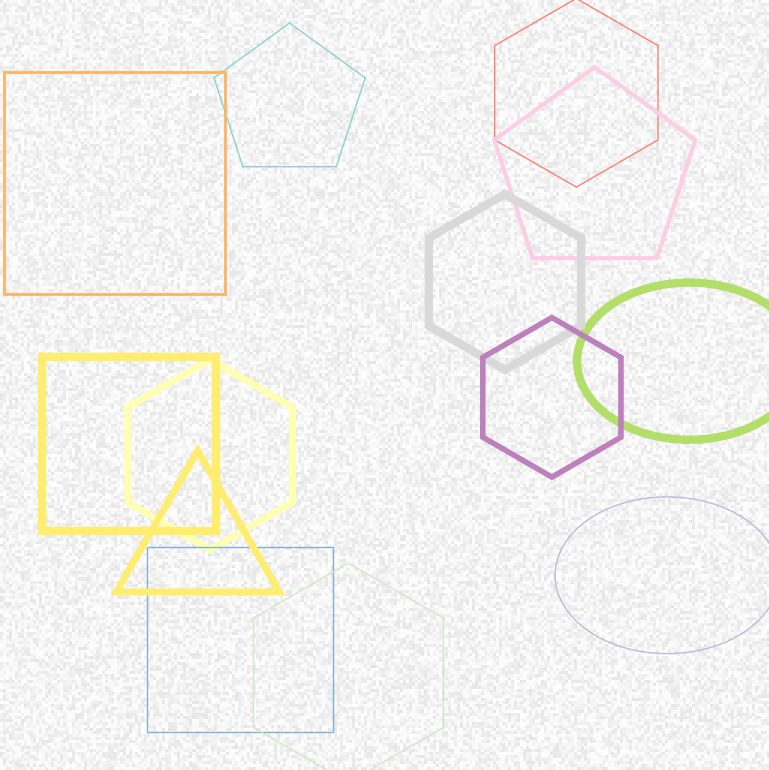[{"shape": "pentagon", "thickness": 0.5, "radius": 0.52, "center": [0.376, 0.867]}, {"shape": "hexagon", "thickness": 2.5, "radius": 0.62, "center": [0.273, 0.409]}, {"shape": "oval", "thickness": 0.5, "radius": 0.73, "center": [0.866, 0.253]}, {"shape": "hexagon", "thickness": 0.5, "radius": 0.61, "center": [0.749, 0.879]}, {"shape": "square", "thickness": 0.5, "radius": 0.6, "center": [0.312, 0.169]}, {"shape": "square", "thickness": 1, "radius": 0.72, "center": [0.149, 0.762]}, {"shape": "oval", "thickness": 3, "radius": 0.73, "center": [0.895, 0.531]}, {"shape": "pentagon", "thickness": 1.5, "radius": 0.69, "center": [0.772, 0.776]}, {"shape": "hexagon", "thickness": 3, "radius": 0.57, "center": [0.656, 0.634]}, {"shape": "hexagon", "thickness": 2, "radius": 0.52, "center": [0.717, 0.484]}, {"shape": "hexagon", "thickness": 0.5, "radius": 0.71, "center": [0.452, 0.126]}, {"shape": "square", "thickness": 3, "radius": 0.56, "center": [0.167, 0.423]}, {"shape": "triangle", "thickness": 2.5, "radius": 0.61, "center": [0.257, 0.292]}]